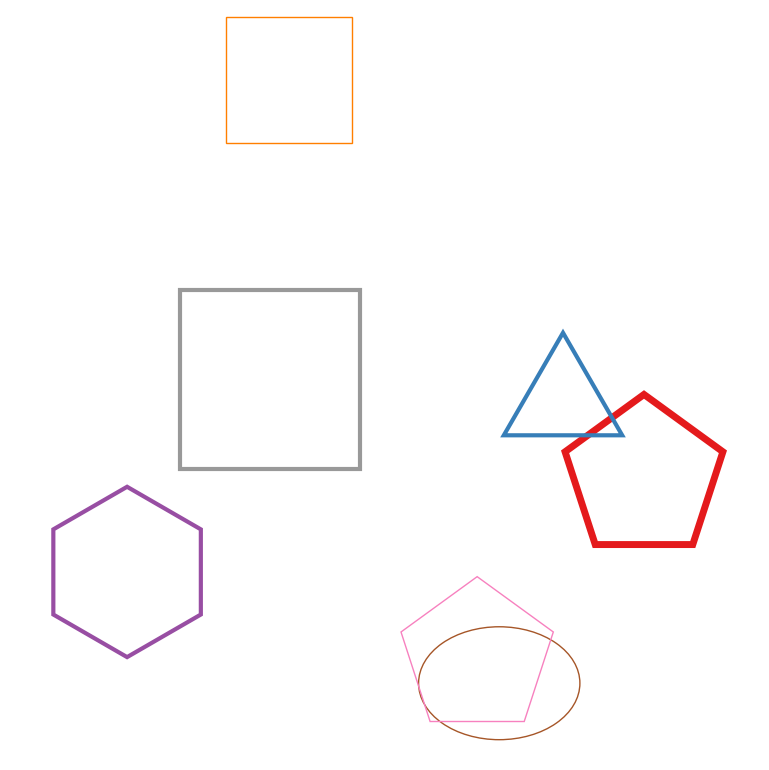[{"shape": "pentagon", "thickness": 2.5, "radius": 0.54, "center": [0.836, 0.38]}, {"shape": "triangle", "thickness": 1.5, "radius": 0.44, "center": [0.731, 0.479]}, {"shape": "hexagon", "thickness": 1.5, "radius": 0.55, "center": [0.165, 0.257]}, {"shape": "square", "thickness": 0.5, "radius": 0.41, "center": [0.375, 0.896]}, {"shape": "oval", "thickness": 0.5, "radius": 0.52, "center": [0.648, 0.113]}, {"shape": "pentagon", "thickness": 0.5, "radius": 0.52, "center": [0.62, 0.147]}, {"shape": "square", "thickness": 1.5, "radius": 0.58, "center": [0.35, 0.507]}]